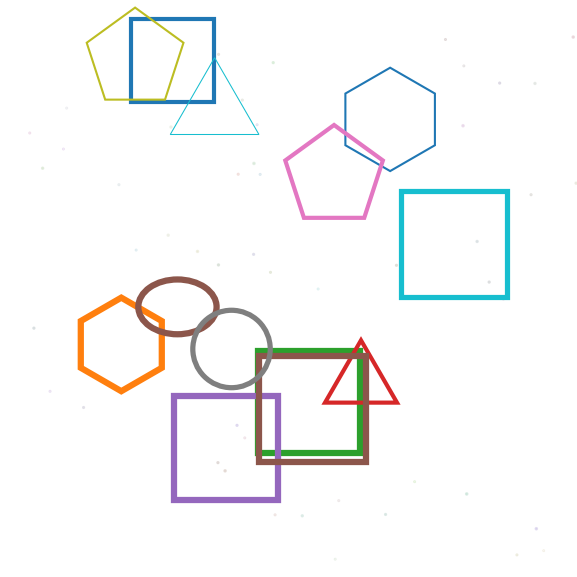[{"shape": "square", "thickness": 2, "radius": 0.36, "center": [0.299, 0.894]}, {"shape": "hexagon", "thickness": 1, "radius": 0.45, "center": [0.676, 0.792]}, {"shape": "hexagon", "thickness": 3, "radius": 0.4, "center": [0.21, 0.403]}, {"shape": "square", "thickness": 3, "radius": 0.44, "center": [0.535, 0.304]}, {"shape": "triangle", "thickness": 2, "radius": 0.36, "center": [0.625, 0.338]}, {"shape": "square", "thickness": 3, "radius": 0.45, "center": [0.391, 0.224]}, {"shape": "square", "thickness": 3, "radius": 0.46, "center": [0.54, 0.291]}, {"shape": "oval", "thickness": 3, "radius": 0.34, "center": [0.307, 0.468]}, {"shape": "pentagon", "thickness": 2, "radius": 0.44, "center": [0.578, 0.694]}, {"shape": "circle", "thickness": 2.5, "radius": 0.34, "center": [0.401, 0.395]}, {"shape": "pentagon", "thickness": 1, "radius": 0.44, "center": [0.234, 0.898]}, {"shape": "square", "thickness": 2.5, "radius": 0.46, "center": [0.786, 0.577]}, {"shape": "triangle", "thickness": 0.5, "radius": 0.44, "center": [0.372, 0.811]}]